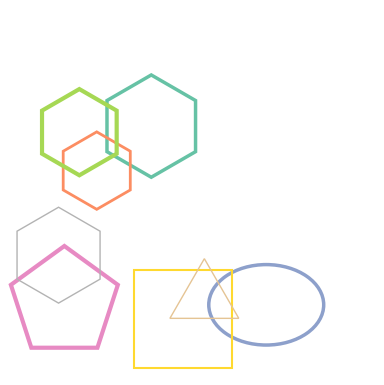[{"shape": "hexagon", "thickness": 2.5, "radius": 0.66, "center": [0.393, 0.672]}, {"shape": "hexagon", "thickness": 2, "radius": 0.5, "center": [0.251, 0.557]}, {"shape": "oval", "thickness": 2.5, "radius": 0.75, "center": [0.692, 0.208]}, {"shape": "pentagon", "thickness": 3, "radius": 0.73, "center": [0.167, 0.215]}, {"shape": "hexagon", "thickness": 3, "radius": 0.56, "center": [0.206, 0.657]}, {"shape": "square", "thickness": 1.5, "radius": 0.64, "center": [0.476, 0.171]}, {"shape": "triangle", "thickness": 1, "radius": 0.52, "center": [0.531, 0.225]}, {"shape": "hexagon", "thickness": 1, "radius": 0.62, "center": [0.152, 0.337]}]